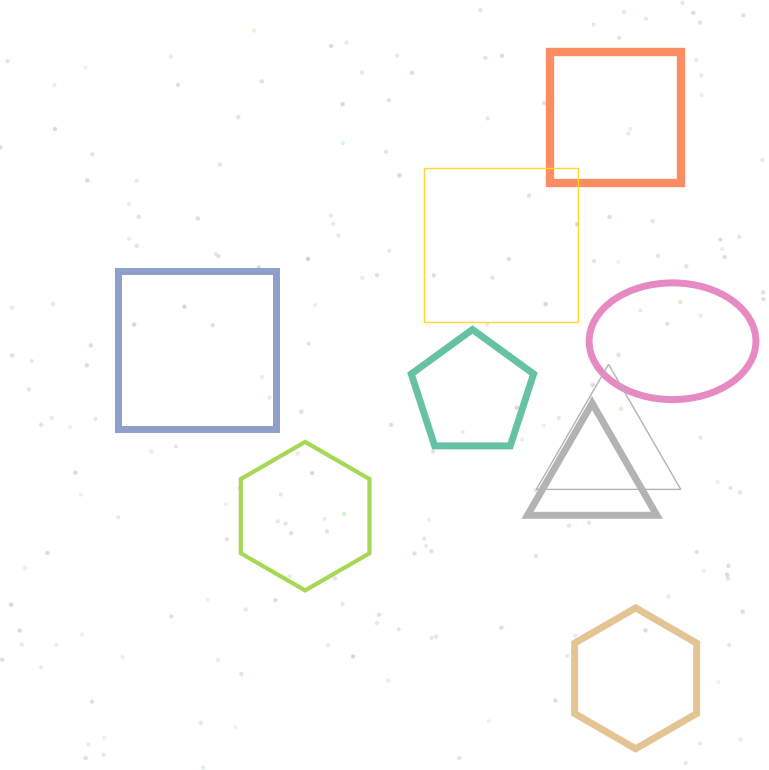[{"shape": "pentagon", "thickness": 2.5, "radius": 0.42, "center": [0.614, 0.489]}, {"shape": "square", "thickness": 3, "radius": 0.43, "center": [0.799, 0.847]}, {"shape": "square", "thickness": 2.5, "radius": 0.52, "center": [0.256, 0.545]}, {"shape": "oval", "thickness": 2.5, "radius": 0.54, "center": [0.873, 0.557]}, {"shape": "hexagon", "thickness": 1.5, "radius": 0.48, "center": [0.396, 0.33]}, {"shape": "square", "thickness": 0.5, "radius": 0.5, "center": [0.651, 0.682]}, {"shape": "hexagon", "thickness": 2.5, "radius": 0.46, "center": [0.826, 0.119]}, {"shape": "triangle", "thickness": 2.5, "radius": 0.49, "center": [0.769, 0.379]}, {"shape": "triangle", "thickness": 0.5, "radius": 0.54, "center": [0.79, 0.419]}]